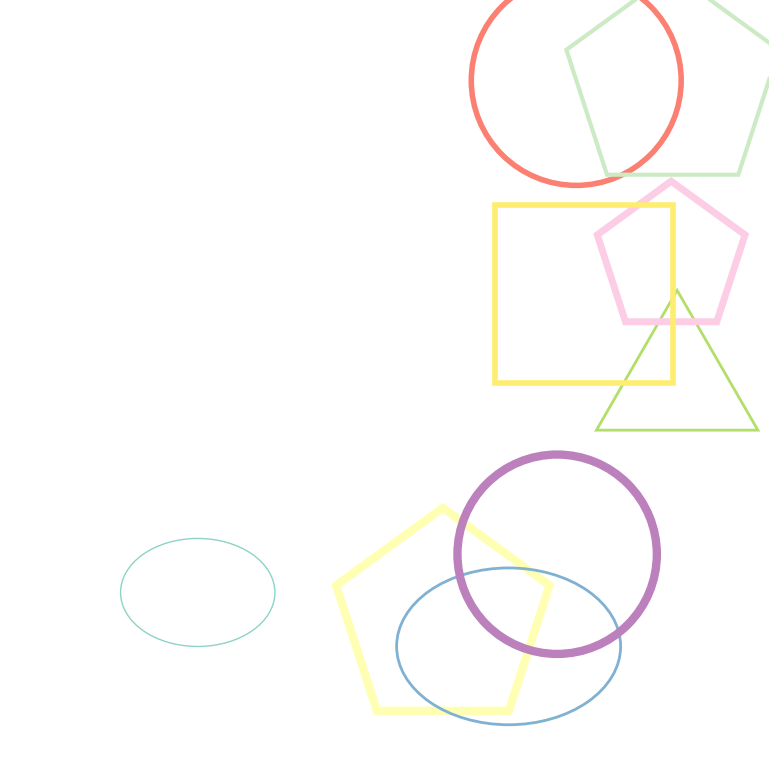[{"shape": "oval", "thickness": 0.5, "radius": 0.5, "center": [0.257, 0.231]}, {"shape": "pentagon", "thickness": 3, "radius": 0.73, "center": [0.575, 0.195]}, {"shape": "circle", "thickness": 2, "radius": 0.68, "center": [0.748, 0.896]}, {"shape": "oval", "thickness": 1, "radius": 0.73, "center": [0.661, 0.161]}, {"shape": "triangle", "thickness": 1, "radius": 0.61, "center": [0.879, 0.502]}, {"shape": "pentagon", "thickness": 2.5, "radius": 0.5, "center": [0.872, 0.664]}, {"shape": "circle", "thickness": 3, "radius": 0.65, "center": [0.724, 0.28]}, {"shape": "pentagon", "thickness": 1.5, "radius": 0.73, "center": [0.874, 0.891]}, {"shape": "square", "thickness": 2, "radius": 0.58, "center": [0.758, 0.618]}]